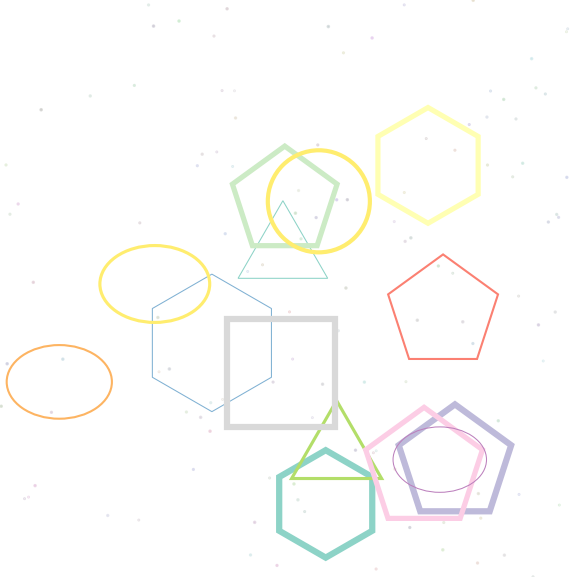[{"shape": "triangle", "thickness": 0.5, "radius": 0.45, "center": [0.49, 0.562]}, {"shape": "hexagon", "thickness": 3, "radius": 0.47, "center": [0.564, 0.127]}, {"shape": "hexagon", "thickness": 2.5, "radius": 0.5, "center": [0.741, 0.713]}, {"shape": "pentagon", "thickness": 3, "radius": 0.51, "center": [0.788, 0.197]}, {"shape": "pentagon", "thickness": 1, "radius": 0.5, "center": [0.767, 0.458]}, {"shape": "hexagon", "thickness": 0.5, "radius": 0.6, "center": [0.367, 0.405]}, {"shape": "oval", "thickness": 1, "radius": 0.46, "center": [0.103, 0.338]}, {"shape": "triangle", "thickness": 1.5, "radius": 0.45, "center": [0.583, 0.216]}, {"shape": "pentagon", "thickness": 2.5, "radius": 0.53, "center": [0.734, 0.187]}, {"shape": "square", "thickness": 3, "radius": 0.47, "center": [0.486, 0.353]}, {"shape": "oval", "thickness": 0.5, "radius": 0.4, "center": [0.762, 0.203]}, {"shape": "pentagon", "thickness": 2.5, "radius": 0.48, "center": [0.493, 0.651]}, {"shape": "oval", "thickness": 1.5, "radius": 0.48, "center": [0.268, 0.507]}, {"shape": "circle", "thickness": 2, "radius": 0.44, "center": [0.552, 0.651]}]